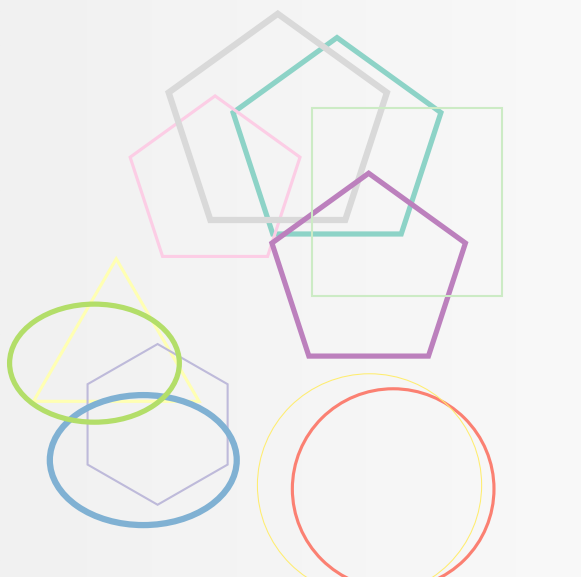[{"shape": "pentagon", "thickness": 2.5, "radius": 0.94, "center": [0.58, 0.746]}, {"shape": "triangle", "thickness": 1.5, "radius": 0.82, "center": [0.2, 0.386]}, {"shape": "hexagon", "thickness": 1, "radius": 0.7, "center": [0.271, 0.264]}, {"shape": "circle", "thickness": 1.5, "radius": 0.87, "center": [0.676, 0.152]}, {"shape": "oval", "thickness": 3, "radius": 0.8, "center": [0.247, 0.202]}, {"shape": "oval", "thickness": 2.5, "radius": 0.73, "center": [0.163, 0.37]}, {"shape": "pentagon", "thickness": 1.5, "radius": 0.77, "center": [0.37, 0.679]}, {"shape": "pentagon", "thickness": 3, "radius": 0.99, "center": [0.478, 0.778]}, {"shape": "pentagon", "thickness": 2.5, "radius": 0.88, "center": [0.634, 0.524]}, {"shape": "square", "thickness": 1, "radius": 0.82, "center": [0.7, 0.65]}, {"shape": "circle", "thickness": 0.5, "radius": 0.96, "center": [0.636, 0.159]}]